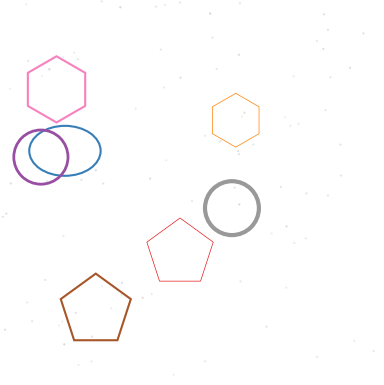[{"shape": "pentagon", "thickness": 0.5, "radius": 0.45, "center": [0.468, 0.343]}, {"shape": "oval", "thickness": 1.5, "radius": 0.46, "center": [0.169, 0.608]}, {"shape": "circle", "thickness": 2, "radius": 0.35, "center": [0.106, 0.592]}, {"shape": "hexagon", "thickness": 0.5, "radius": 0.35, "center": [0.612, 0.688]}, {"shape": "pentagon", "thickness": 1.5, "radius": 0.48, "center": [0.249, 0.194]}, {"shape": "hexagon", "thickness": 1.5, "radius": 0.43, "center": [0.147, 0.768]}, {"shape": "circle", "thickness": 3, "radius": 0.35, "center": [0.602, 0.459]}]